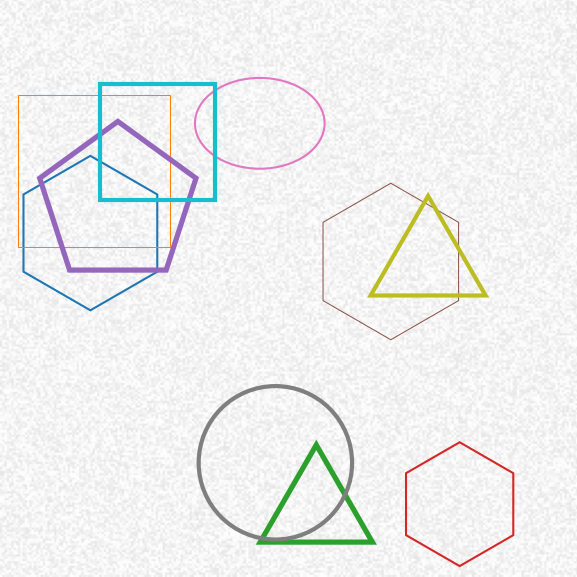[{"shape": "hexagon", "thickness": 1, "radius": 0.67, "center": [0.157, 0.596]}, {"shape": "square", "thickness": 0.5, "radius": 0.66, "center": [0.163, 0.703]}, {"shape": "triangle", "thickness": 2.5, "radius": 0.56, "center": [0.548, 0.117]}, {"shape": "hexagon", "thickness": 1, "radius": 0.54, "center": [0.796, 0.126]}, {"shape": "pentagon", "thickness": 2.5, "radius": 0.71, "center": [0.204, 0.647]}, {"shape": "hexagon", "thickness": 0.5, "radius": 0.68, "center": [0.677, 0.546]}, {"shape": "oval", "thickness": 1, "radius": 0.56, "center": [0.45, 0.786]}, {"shape": "circle", "thickness": 2, "radius": 0.66, "center": [0.477, 0.198]}, {"shape": "triangle", "thickness": 2, "radius": 0.57, "center": [0.741, 0.545]}, {"shape": "square", "thickness": 2, "radius": 0.5, "center": [0.273, 0.753]}]